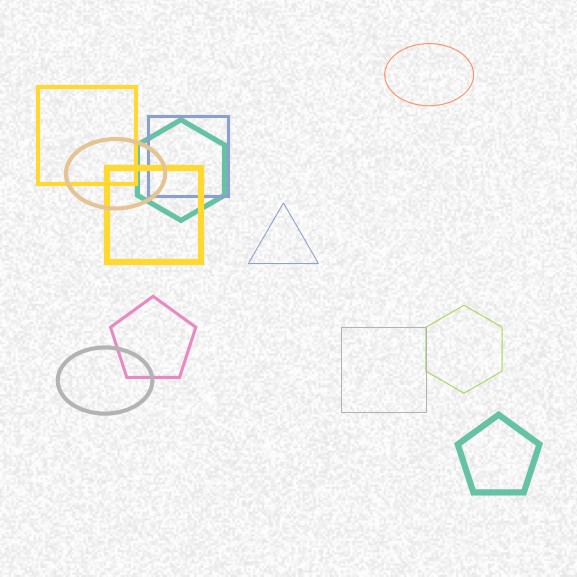[{"shape": "pentagon", "thickness": 3, "radius": 0.37, "center": [0.863, 0.207]}, {"shape": "hexagon", "thickness": 2.5, "radius": 0.44, "center": [0.313, 0.705]}, {"shape": "oval", "thickness": 0.5, "radius": 0.38, "center": [0.743, 0.87]}, {"shape": "triangle", "thickness": 0.5, "radius": 0.35, "center": [0.491, 0.578]}, {"shape": "square", "thickness": 1.5, "radius": 0.35, "center": [0.326, 0.729]}, {"shape": "pentagon", "thickness": 1.5, "radius": 0.39, "center": [0.265, 0.408]}, {"shape": "hexagon", "thickness": 0.5, "radius": 0.38, "center": [0.803, 0.394]}, {"shape": "square", "thickness": 3, "radius": 0.41, "center": [0.266, 0.626]}, {"shape": "square", "thickness": 2, "radius": 0.42, "center": [0.15, 0.765]}, {"shape": "oval", "thickness": 2, "radius": 0.43, "center": [0.2, 0.698]}, {"shape": "oval", "thickness": 2, "radius": 0.41, "center": [0.182, 0.34]}, {"shape": "square", "thickness": 0.5, "radius": 0.37, "center": [0.665, 0.359]}]